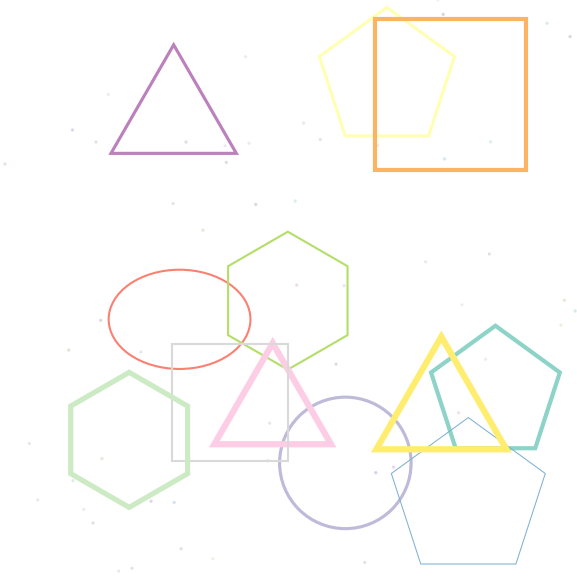[{"shape": "pentagon", "thickness": 2, "radius": 0.59, "center": [0.858, 0.318]}, {"shape": "pentagon", "thickness": 1.5, "radius": 0.61, "center": [0.67, 0.863]}, {"shape": "circle", "thickness": 1.5, "radius": 0.57, "center": [0.598, 0.198]}, {"shape": "oval", "thickness": 1, "radius": 0.61, "center": [0.311, 0.446]}, {"shape": "pentagon", "thickness": 0.5, "radius": 0.7, "center": [0.811, 0.136]}, {"shape": "square", "thickness": 2, "radius": 0.65, "center": [0.78, 0.836]}, {"shape": "hexagon", "thickness": 1, "radius": 0.6, "center": [0.498, 0.479]}, {"shape": "triangle", "thickness": 3, "radius": 0.58, "center": [0.472, 0.288]}, {"shape": "square", "thickness": 1, "radius": 0.5, "center": [0.398, 0.302]}, {"shape": "triangle", "thickness": 1.5, "radius": 0.63, "center": [0.301, 0.796]}, {"shape": "hexagon", "thickness": 2.5, "radius": 0.58, "center": [0.224, 0.237]}, {"shape": "triangle", "thickness": 3, "radius": 0.65, "center": [0.764, 0.286]}]